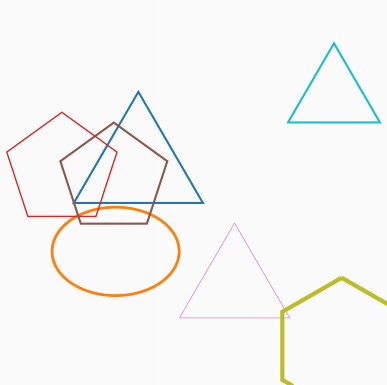[{"shape": "triangle", "thickness": 1.5, "radius": 0.96, "center": [0.357, 0.569]}, {"shape": "oval", "thickness": 2, "radius": 0.82, "center": [0.298, 0.347]}, {"shape": "pentagon", "thickness": 1, "radius": 0.75, "center": [0.16, 0.559]}, {"shape": "pentagon", "thickness": 1.5, "radius": 0.73, "center": [0.294, 0.536]}, {"shape": "triangle", "thickness": 0.5, "radius": 0.82, "center": [0.605, 0.256]}, {"shape": "hexagon", "thickness": 3, "radius": 0.88, "center": [0.882, 0.102]}, {"shape": "triangle", "thickness": 1.5, "radius": 0.69, "center": [0.862, 0.75]}]